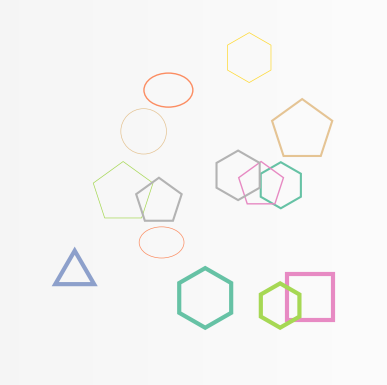[{"shape": "hexagon", "thickness": 1.5, "radius": 0.3, "center": [0.725, 0.519]}, {"shape": "hexagon", "thickness": 3, "radius": 0.39, "center": [0.53, 0.226]}, {"shape": "oval", "thickness": 1, "radius": 0.32, "center": [0.435, 0.766]}, {"shape": "oval", "thickness": 0.5, "radius": 0.29, "center": [0.417, 0.37]}, {"shape": "triangle", "thickness": 3, "radius": 0.29, "center": [0.193, 0.291]}, {"shape": "square", "thickness": 3, "radius": 0.3, "center": [0.799, 0.229]}, {"shape": "pentagon", "thickness": 1, "radius": 0.3, "center": [0.674, 0.52]}, {"shape": "hexagon", "thickness": 3, "radius": 0.29, "center": [0.723, 0.206]}, {"shape": "pentagon", "thickness": 0.5, "radius": 0.41, "center": [0.318, 0.499]}, {"shape": "hexagon", "thickness": 0.5, "radius": 0.32, "center": [0.643, 0.85]}, {"shape": "pentagon", "thickness": 1.5, "radius": 0.41, "center": [0.78, 0.661]}, {"shape": "circle", "thickness": 0.5, "radius": 0.29, "center": [0.371, 0.659]}, {"shape": "pentagon", "thickness": 1.5, "radius": 0.31, "center": [0.41, 0.477]}, {"shape": "hexagon", "thickness": 1.5, "radius": 0.32, "center": [0.614, 0.545]}]